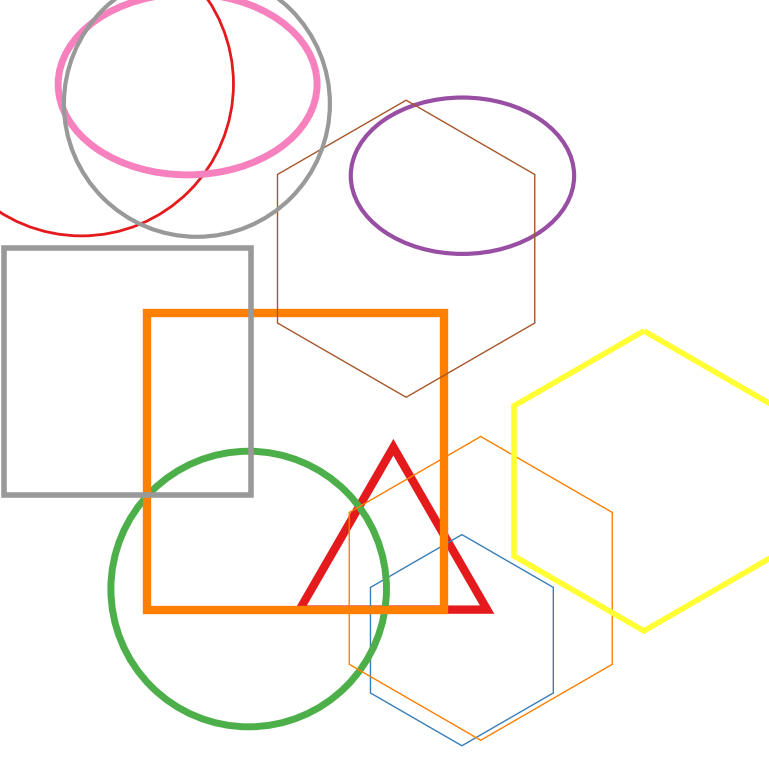[{"shape": "circle", "thickness": 1, "radius": 0.99, "center": [0.106, 0.891]}, {"shape": "triangle", "thickness": 3, "radius": 0.7, "center": [0.511, 0.279]}, {"shape": "hexagon", "thickness": 0.5, "radius": 0.69, "center": [0.6, 0.169]}, {"shape": "circle", "thickness": 2.5, "radius": 0.89, "center": [0.323, 0.235]}, {"shape": "oval", "thickness": 1.5, "radius": 0.73, "center": [0.601, 0.772]}, {"shape": "square", "thickness": 3, "radius": 0.96, "center": [0.384, 0.401]}, {"shape": "hexagon", "thickness": 0.5, "radius": 0.99, "center": [0.624, 0.236]}, {"shape": "hexagon", "thickness": 2, "radius": 0.97, "center": [0.836, 0.375]}, {"shape": "hexagon", "thickness": 0.5, "radius": 0.96, "center": [0.527, 0.677]}, {"shape": "oval", "thickness": 2.5, "radius": 0.84, "center": [0.244, 0.891]}, {"shape": "square", "thickness": 2, "radius": 0.8, "center": [0.166, 0.518]}, {"shape": "circle", "thickness": 1.5, "radius": 0.86, "center": [0.256, 0.865]}]